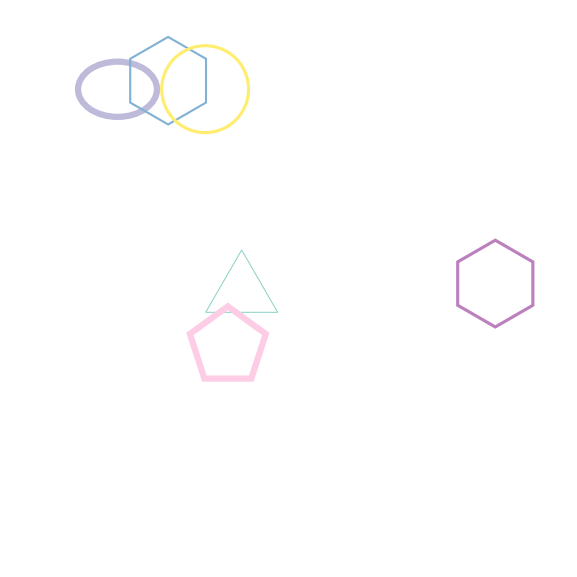[{"shape": "triangle", "thickness": 0.5, "radius": 0.36, "center": [0.418, 0.494]}, {"shape": "oval", "thickness": 3, "radius": 0.34, "center": [0.204, 0.845]}, {"shape": "hexagon", "thickness": 1, "radius": 0.38, "center": [0.291, 0.859]}, {"shape": "pentagon", "thickness": 3, "radius": 0.35, "center": [0.395, 0.4]}, {"shape": "hexagon", "thickness": 1.5, "radius": 0.38, "center": [0.858, 0.508]}, {"shape": "circle", "thickness": 1.5, "radius": 0.38, "center": [0.355, 0.845]}]